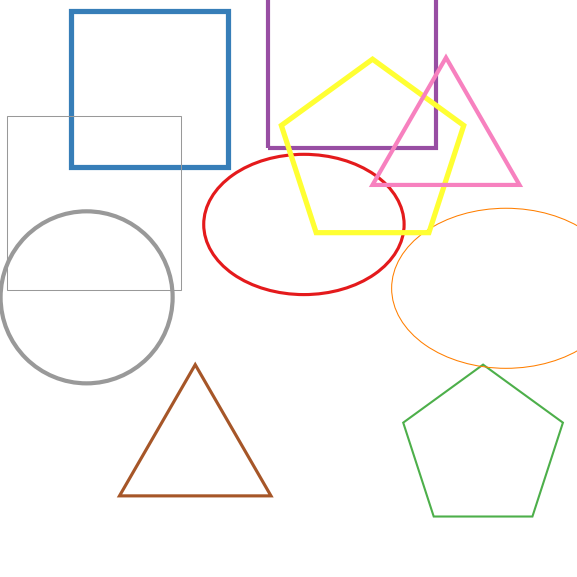[{"shape": "oval", "thickness": 1.5, "radius": 0.87, "center": [0.526, 0.61]}, {"shape": "square", "thickness": 2.5, "radius": 0.68, "center": [0.259, 0.845]}, {"shape": "pentagon", "thickness": 1, "radius": 0.73, "center": [0.836, 0.222]}, {"shape": "square", "thickness": 2, "radius": 0.72, "center": [0.61, 0.888]}, {"shape": "oval", "thickness": 0.5, "radius": 0.99, "center": [0.876, 0.5]}, {"shape": "pentagon", "thickness": 2.5, "radius": 0.83, "center": [0.645, 0.731]}, {"shape": "triangle", "thickness": 1.5, "radius": 0.76, "center": [0.338, 0.216]}, {"shape": "triangle", "thickness": 2, "radius": 0.73, "center": [0.772, 0.752]}, {"shape": "square", "thickness": 0.5, "radius": 0.75, "center": [0.163, 0.647]}, {"shape": "circle", "thickness": 2, "radius": 0.74, "center": [0.15, 0.484]}]